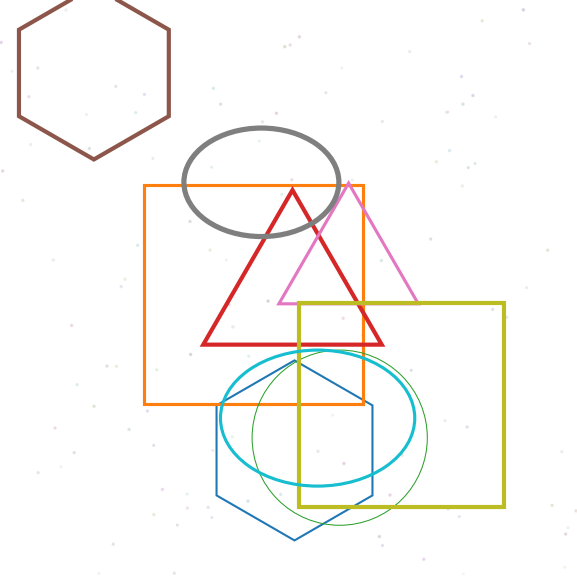[{"shape": "hexagon", "thickness": 1, "radius": 0.78, "center": [0.51, 0.219]}, {"shape": "square", "thickness": 1.5, "radius": 0.95, "center": [0.439, 0.489]}, {"shape": "circle", "thickness": 0.5, "radius": 0.76, "center": [0.588, 0.241]}, {"shape": "triangle", "thickness": 2, "radius": 0.89, "center": [0.506, 0.492]}, {"shape": "hexagon", "thickness": 2, "radius": 0.75, "center": [0.163, 0.873]}, {"shape": "triangle", "thickness": 1.5, "radius": 0.7, "center": [0.604, 0.543]}, {"shape": "oval", "thickness": 2.5, "radius": 0.67, "center": [0.453, 0.683]}, {"shape": "square", "thickness": 2, "radius": 0.89, "center": [0.695, 0.298]}, {"shape": "oval", "thickness": 1.5, "radius": 0.84, "center": [0.55, 0.275]}]